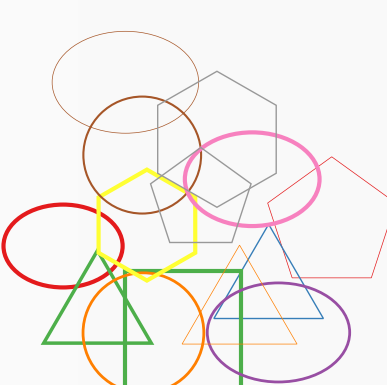[{"shape": "oval", "thickness": 3, "radius": 0.77, "center": [0.163, 0.361]}, {"shape": "pentagon", "thickness": 0.5, "radius": 0.87, "center": [0.856, 0.419]}, {"shape": "triangle", "thickness": 1, "radius": 0.82, "center": [0.693, 0.254]}, {"shape": "triangle", "thickness": 2.5, "radius": 0.8, "center": [0.252, 0.189]}, {"shape": "square", "thickness": 3, "radius": 0.75, "center": [0.473, 0.145]}, {"shape": "oval", "thickness": 2, "radius": 0.92, "center": [0.719, 0.137]}, {"shape": "circle", "thickness": 2, "radius": 0.78, "center": [0.37, 0.135]}, {"shape": "triangle", "thickness": 0.5, "radius": 0.86, "center": [0.618, 0.192]}, {"shape": "hexagon", "thickness": 3, "radius": 0.72, "center": [0.379, 0.415]}, {"shape": "circle", "thickness": 1.5, "radius": 0.76, "center": [0.367, 0.597]}, {"shape": "oval", "thickness": 0.5, "radius": 0.95, "center": [0.324, 0.786]}, {"shape": "oval", "thickness": 3, "radius": 0.87, "center": [0.651, 0.534]}, {"shape": "hexagon", "thickness": 1, "radius": 0.88, "center": [0.56, 0.638]}, {"shape": "pentagon", "thickness": 1, "radius": 0.68, "center": [0.518, 0.48]}]